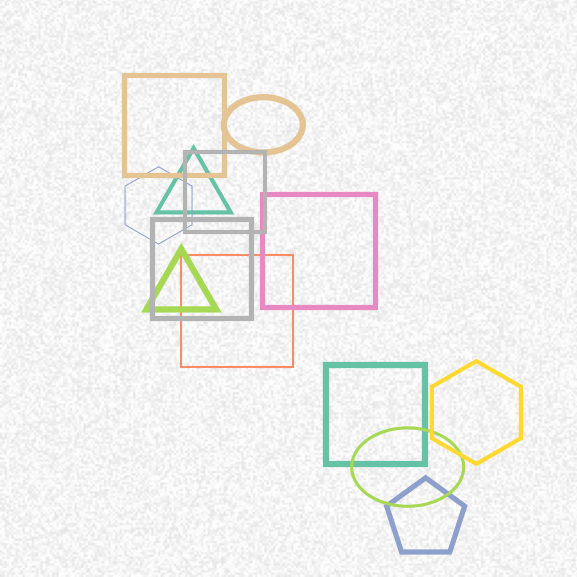[{"shape": "triangle", "thickness": 2, "radius": 0.37, "center": [0.335, 0.668]}, {"shape": "square", "thickness": 3, "radius": 0.43, "center": [0.65, 0.281]}, {"shape": "square", "thickness": 1, "radius": 0.48, "center": [0.411, 0.46]}, {"shape": "hexagon", "thickness": 0.5, "radius": 0.33, "center": [0.275, 0.643]}, {"shape": "pentagon", "thickness": 2.5, "radius": 0.36, "center": [0.737, 0.101]}, {"shape": "square", "thickness": 2.5, "radius": 0.49, "center": [0.551, 0.565]}, {"shape": "oval", "thickness": 1.5, "radius": 0.48, "center": [0.706, 0.19]}, {"shape": "triangle", "thickness": 3, "radius": 0.35, "center": [0.314, 0.498]}, {"shape": "hexagon", "thickness": 2, "radius": 0.45, "center": [0.825, 0.285]}, {"shape": "oval", "thickness": 3, "radius": 0.34, "center": [0.456, 0.783]}, {"shape": "square", "thickness": 2.5, "radius": 0.43, "center": [0.302, 0.783]}, {"shape": "square", "thickness": 2, "radius": 0.35, "center": [0.39, 0.666]}, {"shape": "square", "thickness": 2.5, "radius": 0.43, "center": [0.35, 0.534]}]